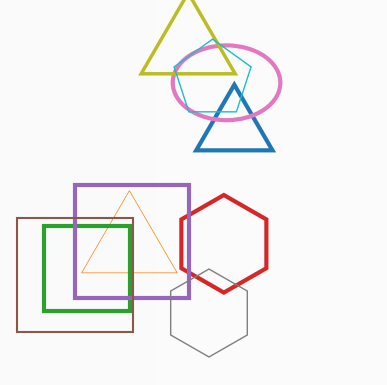[{"shape": "triangle", "thickness": 3, "radius": 0.57, "center": [0.605, 0.666]}, {"shape": "triangle", "thickness": 0.5, "radius": 0.71, "center": [0.334, 0.363]}, {"shape": "square", "thickness": 3, "radius": 0.55, "center": [0.225, 0.302]}, {"shape": "hexagon", "thickness": 3, "radius": 0.63, "center": [0.578, 0.367]}, {"shape": "square", "thickness": 3, "radius": 0.74, "center": [0.341, 0.373]}, {"shape": "square", "thickness": 1.5, "radius": 0.74, "center": [0.193, 0.286]}, {"shape": "oval", "thickness": 3, "radius": 0.69, "center": [0.585, 0.785]}, {"shape": "hexagon", "thickness": 1, "radius": 0.57, "center": [0.539, 0.187]}, {"shape": "triangle", "thickness": 2.5, "radius": 0.7, "center": [0.486, 0.878]}, {"shape": "pentagon", "thickness": 1, "radius": 0.52, "center": [0.549, 0.794]}]